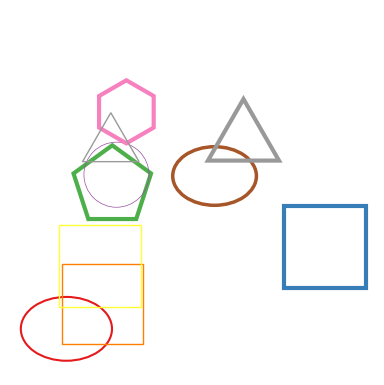[{"shape": "oval", "thickness": 1.5, "radius": 0.59, "center": [0.173, 0.146]}, {"shape": "square", "thickness": 3, "radius": 0.54, "center": [0.844, 0.358]}, {"shape": "pentagon", "thickness": 3, "radius": 0.53, "center": [0.292, 0.517]}, {"shape": "circle", "thickness": 0.5, "radius": 0.42, "center": [0.303, 0.546]}, {"shape": "square", "thickness": 1, "radius": 0.52, "center": [0.266, 0.21]}, {"shape": "square", "thickness": 1, "radius": 0.53, "center": [0.26, 0.309]}, {"shape": "oval", "thickness": 2.5, "radius": 0.54, "center": [0.557, 0.543]}, {"shape": "hexagon", "thickness": 3, "radius": 0.41, "center": [0.328, 0.71]}, {"shape": "triangle", "thickness": 1, "radius": 0.42, "center": [0.288, 0.622]}, {"shape": "triangle", "thickness": 3, "radius": 0.53, "center": [0.632, 0.636]}]